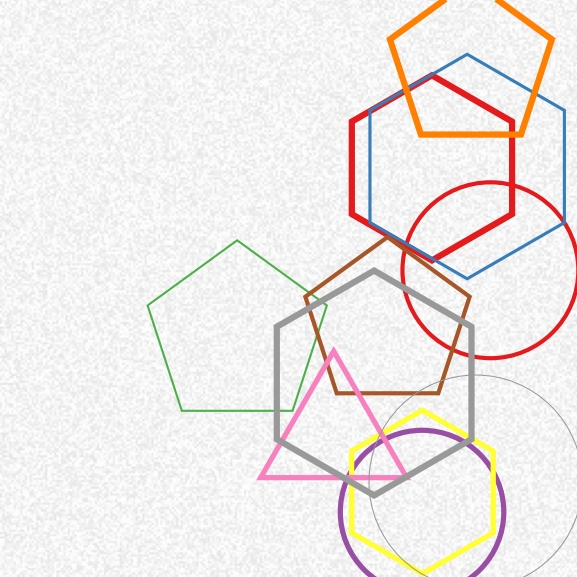[{"shape": "hexagon", "thickness": 3, "radius": 0.8, "center": [0.748, 0.708]}, {"shape": "circle", "thickness": 2, "radius": 0.76, "center": [0.849, 0.531]}, {"shape": "hexagon", "thickness": 1.5, "radius": 0.97, "center": [0.809, 0.711]}, {"shape": "pentagon", "thickness": 1, "radius": 0.82, "center": [0.411, 0.42]}, {"shape": "circle", "thickness": 2.5, "radius": 0.71, "center": [0.731, 0.113]}, {"shape": "pentagon", "thickness": 3, "radius": 0.74, "center": [0.815, 0.885]}, {"shape": "hexagon", "thickness": 2.5, "radius": 0.71, "center": [0.731, 0.147]}, {"shape": "pentagon", "thickness": 2, "radius": 0.75, "center": [0.671, 0.439]}, {"shape": "triangle", "thickness": 2.5, "radius": 0.73, "center": [0.578, 0.245]}, {"shape": "circle", "thickness": 0.5, "radius": 0.92, "center": [0.824, 0.165]}, {"shape": "hexagon", "thickness": 3, "radius": 0.97, "center": [0.648, 0.336]}]